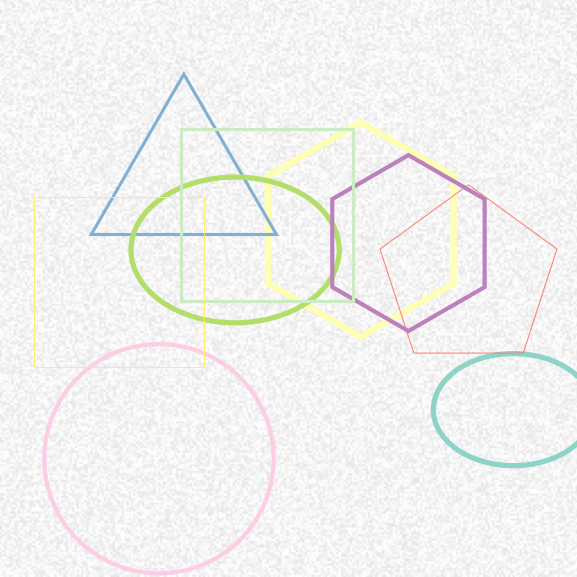[{"shape": "oval", "thickness": 2.5, "radius": 0.69, "center": [0.889, 0.29]}, {"shape": "hexagon", "thickness": 3, "radius": 0.93, "center": [0.625, 0.601]}, {"shape": "pentagon", "thickness": 0.5, "radius": 0.81, "center": [0.811, 0.518]}, {"shape": "triangle", "thickness": 1.5, "radius": 0.93, "center": [0.318, 0.686]}, {"shape": "oval", "thickness": 2.5, "radius": 0.9, "center": [0.407, 0.566]}, {"shape": "circle", "thickness": 2, "radius": 0.99, "center": [0.275, 0.205]}, {"shape": "hexagon", "thickness": 2, "radius": 0.76, "center": [0.707, 0.578]}, {"shape": "square", "thickness": 1.5, "radius": 0.74, "center": [0.462, 0.627]}, {"shape": "square", "thickness": 0.5, "radius": 0.73, "center": [0.206, 0.511]}]